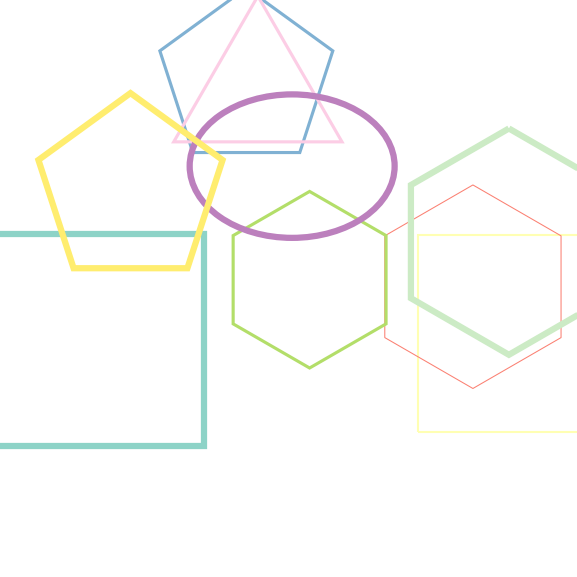[{"shape": "square", "thickness": 3, "radius": 0.92, "center": [0.17, 0.41]}, {"shape": "square", "thickness": 1, "radius": 0.85, "center": [0.895, 0.421]}, {"shape": "hexagon", "thickness": 0.5, "radius": 0.88, "center": [0.819, 0.503]}, {"shape": "pentagon", "thickness": 1.5, "radius": 0.79, "center": [0.427, 0.862]}, {"shape": "hexagon", "thickness": 1.5, "radius": 0.76, "center": [0.536, 0.515]}, {"shape": "triangle", "thickness": 1.5, "radius": 0.84, "center": [0.447, 0.838]}, {"shape": "oval", "thickness": 3, "radius": 0.89, "center": [0.506, 0.711]}, {"shape": "hexagon", "thickness": 3, "radius": 0.98, "center": [0.881, 0.581]}, {"shape": "pentagon", "thickness": 3, "radius": 0.84, "center": [0.226, 0.67]}]